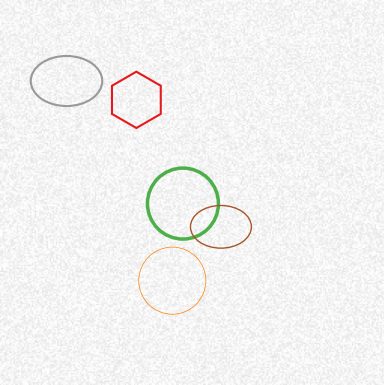[{"shape": "hexagon", "thickness": 1.5, "radius": 0.37, "center": [0.354, 0.741]}, {"shape": "circle", "thickness": 2.5, "radius": 0.46, "center": [0.475, 0.471]}, {"shape": "circle", "thickness": 0.5, "radius": 0.44, "center": [0.448, 0.271]}, {"shape": "oval", "thickness": 1, "radius": 0.4, "center": [0.574, 0.411]}, {"shape": "oval", "thickness": 1.5, "radius": 0.46, "center": [0.173, 0.79]}]